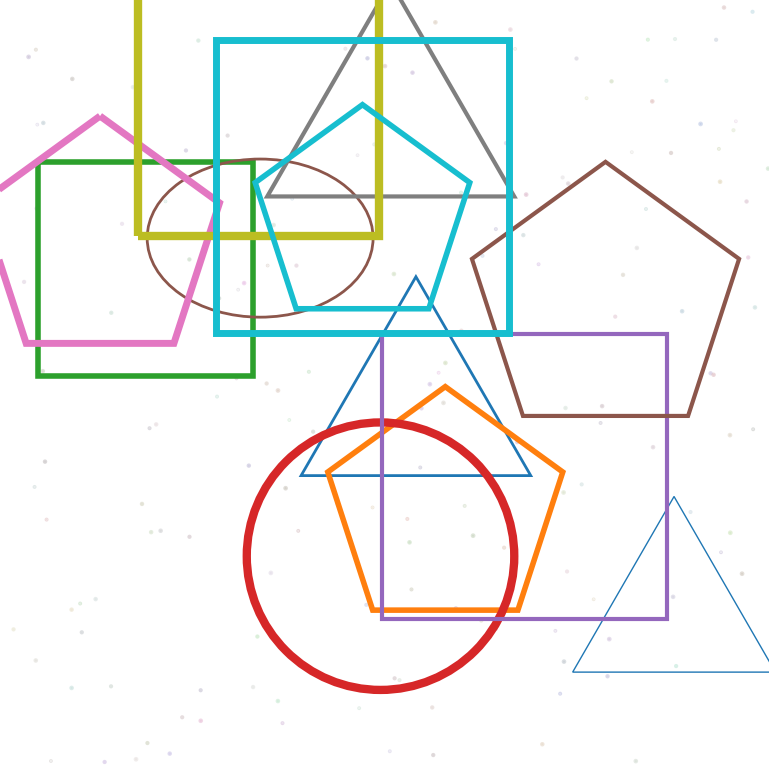[{"shape": "triangle", "thickness": 0.5, "radius": 0.76, "center": [0.875, 0.203]}, {"shape": "triangle", "thickness": 1, "radius": 0.86, "center": [0.54, 0.468]}, {"shape": "pentagon", "thickness": 2, "radius": 0.8, "center": [0.578, 0.337]}, {"shape": "square", "thickness": 2, "radius": 0.7, "center": [0.189, 0.651]}, {"shape": "circle", "thickness": 3, "radius": 0.87, "center": [0.494, 0.278]}, {"shape": "square", "thickness": 1.5, "radius": 0.93, "center": [0.681, 0.381]}, {"shape": "oval", "thickness": 1, "radius": 0.73, "center": [0.338, 0.691]}, {"shape": "pentagon", "thickness": 1.5, "radius": 0.91, "center": [0.786, 0.607]}, {"shape": "pentagon", "thickness": 2.5, "radius": 0.82, "center": [0.13, 0.686]}, {"shape": "triangle", "thickness": 1.5, "radius": 0.93, "center": [0.507, 0.837]}, {"shape": "square", "thickness": 3, "radius": 0.78, "center": [0.336, 0.85]}, {"shape": "pentagon", "thickness": 2, "radius": 0.73, "center": [0.471, 0.718]}, {"shape": "square", "thickness": 2.5, "radius": 0.95, "center": [0.471, 0.758]}]